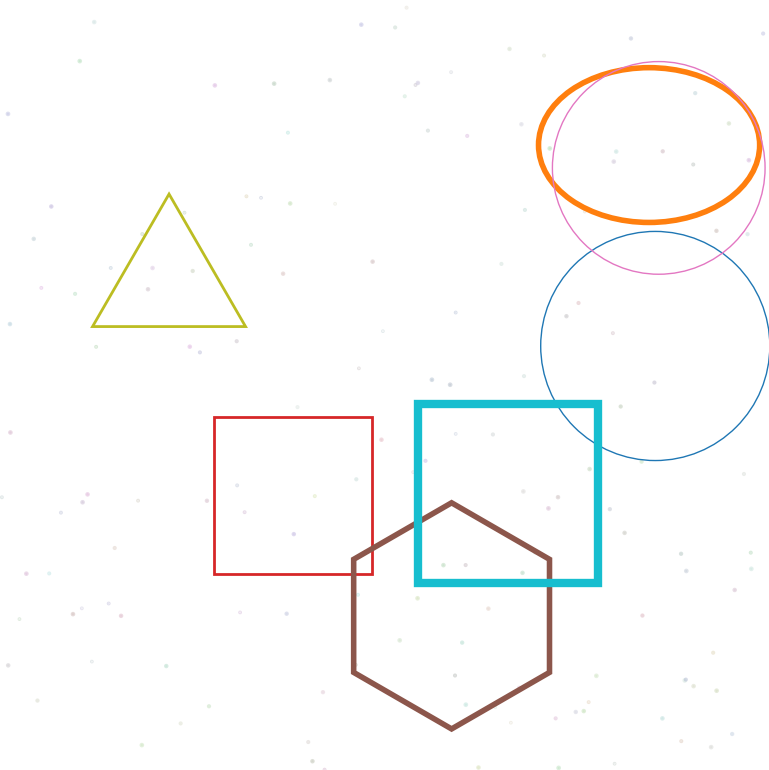[{"shape": "circle", "thickness": 0.5, "radius": 0.74, "center": [0.851, 0.551]}, {"shape": "oval", "thickness": 2, "radius": 0.72, "center": [0.843, 0.812]}, {"shape": "square", "thickness": 1, "radius": 0.51, "center": [0.38, 0.356]}, {"shape": "hexagon", "thickness": 2, "radius": 0.73, "center": [0.586, 0.2]}, {"shape": "circle", "thickness": 0.5, "radius": 0.69, "center": [0.855, 0.782]}, {"shape": "triangle", "thickness": 1, "radius": 0.57, "center": [0.22, 0.633]}, {"shape": "square", "thickness": 3, "radius": 0.58, "center": [0.66, 0.359]}]